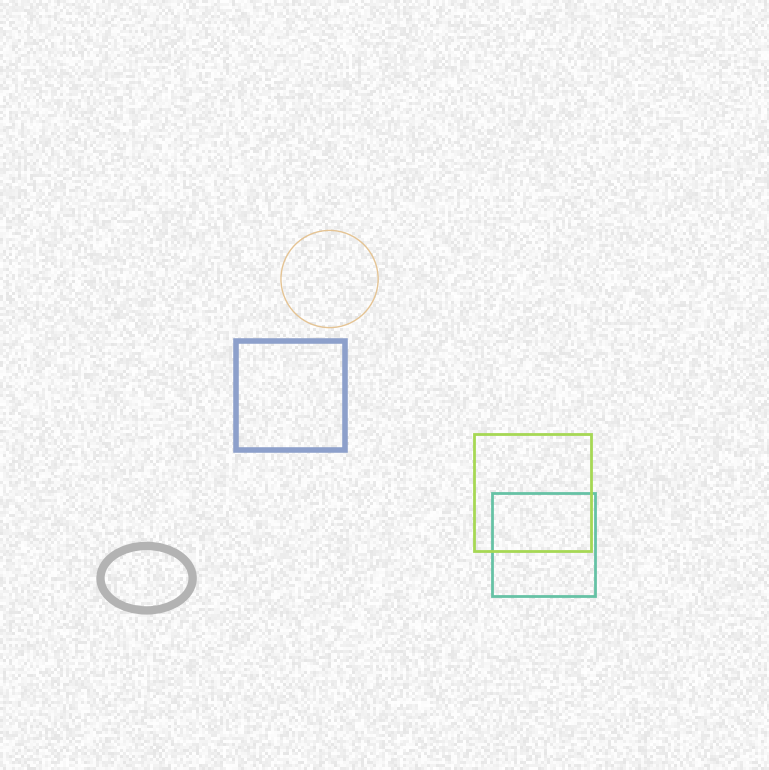[{"shape": "square", "thickness": 1, "radius": 0.33, "center": [0.706, 0.292]}, {"shape": "square", "thickness": 2, "radius": 0.35, "center": [0.377, 0.487]}, {"shape": "square", "thickness": 1, "radius": 0.38, "center": [0.691, 0.36]}, {"shape": "circle", "thickness": 0.5, "radius": 0.32, "center": [0.428, 0.638]}, {"shape": "oval", "thickness": 3, "radius": 0.3, "center": [0.19, 0.249]}]